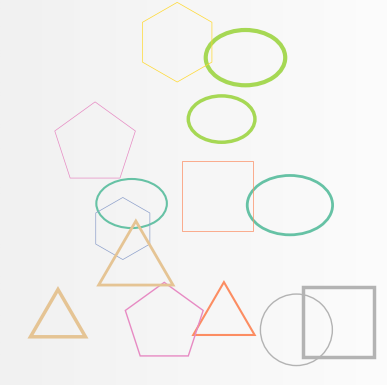[{"shape": "oval", "thickness": 2, "radius": 0.55, "center": [0.748, 0.467]}, {"shape": "oval", "thickness": 1.5, "radius": 0.46, "center": [0.34, 0.471]}, {"shape": "square", "thickness": 0.5, "radius": 0.46, "center": [0.561, 0.491]}, {"shape": "triangle", "thickness": 1.5, "radius": 0.46, "center": [0.578, 0.176]}, {"shape": "hexagon", "thickness": 0.5, "radius": 0.4, "center": [0.317, 0.406]}, {"shape": "pentagon", "thickness": 0.5, "radius": 0.55, "center": [0.245, 0.626]}, {"shape": "pentagon", "thickness": 1, "radius": 0.53, "center": [0.424, 0.161]}, {"shape": "oval", "thickness": 2.5, "radius": 0.43, "center": [0.572, 0.691]}, {"shape": "oval", "thickness": 3, "radius": 0.51, "center": [0.633, 0.85]}, {"shape": "hexagon", "thickness": 0.5, "radius": 0.52, "center": [0.457, 0.89]}, {"shape": "triangle", "thickness": 2.5, "radius": 0.41, "center": [0.15, 0.166]}, {"shape": "triangle", "thickness": 2, "radius": 0.55, "center": [0.351, 0.315]}, {"shape": "square", "thickness": 2.5, "radius": 0.46, "center": [0.873, 0.163]}, {"shape": "circle", "thickness": 1, "radius": 0.46, "center": [0.765, 0.143]}]